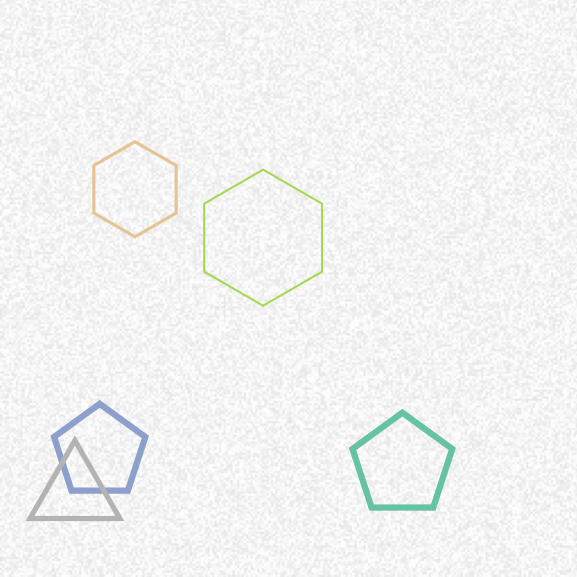[{"shape": "pentagon", "thickness": 3, "radius": 0.45, "center": [0.697, 0.194]}, {"shape": "pentagon", "thickness": 3, "radius": 0.42, "center": [0.173, 0.217]}, {"shape": "hexagon", "thickness": 1, "radius": 0.59, "center": [0.456, 0.588]}, {"shape": "hexagon", "thickness": 1.5, "radius": 0.41, "center": [0.234, 0.671]}, {"shape": "triangle", "thickness": 2.5, "radius": 0.45, "center": [0.13, 0.146]}]